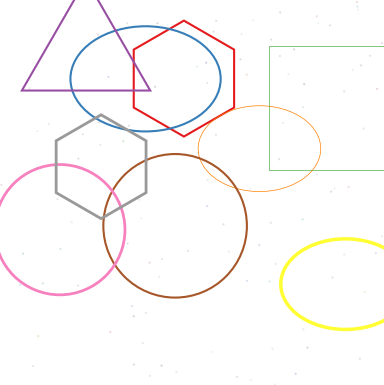[{"shape": "hexagon", "thickness": 1.5, "radius": 0.75, "center": [0.478, 0.796]}, {"shape": "oval", "thickness": 1.5, "radius": 0.98, "center": [0.378, 0.795]}, {"shape": "square", "thickness": 0.5, "radius": 0.8, "center": [0.859, 0.72]}, {"shape": "triangle", "thickness": 1.5, "radius": 0.96, "center": [0.224, 0.861]}, {"shape": "oval", "thickness": 0.5, "radius": 0.8, "center": [0.674, 0.614]}, {"shape": "oval", "thickness": 2.5, "radius": 0.84, "center": [0.897, 0.262]}, {"shape": "circle", "thickness": 1.5, "radius": 0.93, "center": [0.455, 0.413]}, {"shape": "circle", "thickness": 2, "radius": 0.85, "center": [0.155, 0.403]}, {"shape": "hexagon", "thickness": 2, "radius": 0.67, "center": [0.263, 0.567]}]